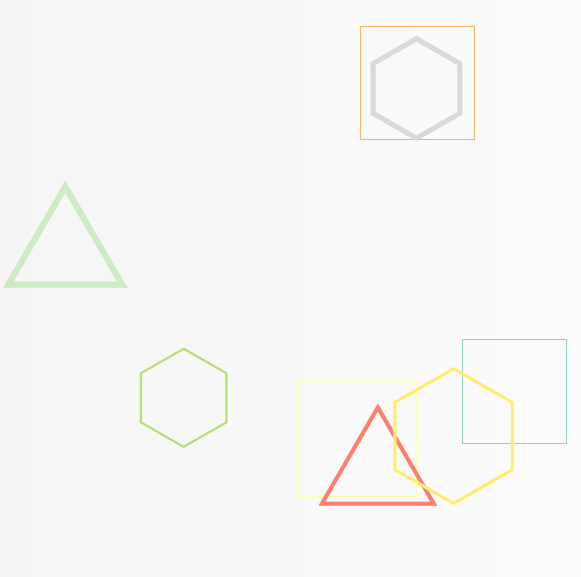[{"shape": "square", "thickness": 0.5, "radius": 0.45, "center": [0.885, 0.322]}, {"shape": "square", "thickness": 1, "radius": 0.5, "center": [0.615, 0.241]}, {"shape": "triangle", "thickness": 2, "radius": 0.56, "center": [0.65, 0.182]}, {"shape": "square", "thickness": 0.5, "radius": 0.49, "center": [0.718, 0.856]}, {"shape": "hexagon", "thickness": 1, "radius": 0.42, "center": [0.316, 0.31]}, {"shape": "hexagon", "thickness": 2.5, "radius": 0.43, "center": [0.716, 0.846]}, {"shape": "triangle", "thickness": 3, "radius": 0.57, "center": [0.112, 0.563]}, {"shape": "hexagon", "thickness": 1.5, "radius": 0.58, "center": [0.78, 0.244]}]